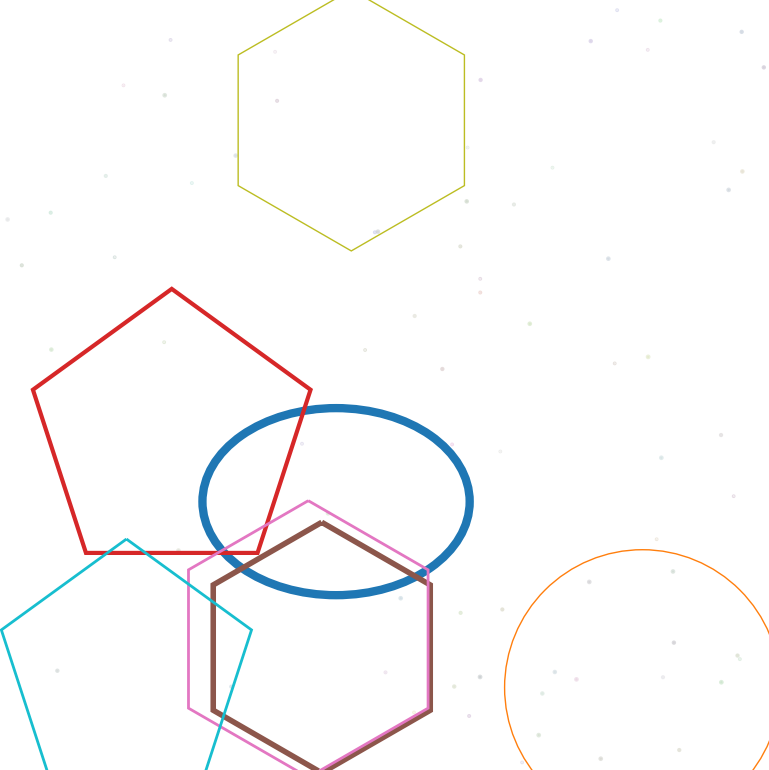[{"shape": "oval", "thickness": 3, "radius": 0.87, "center": [0.436, 0.349]}, {"shape": "circle", "thickness": 0.5, "radius": 0.9, "center": [0.834, 0.107]}, {"shape": "pentagon", "thickness": 1.5, "radius": 0.95, "center": [0.223, 0.435]}, {"shape": "hexagon", "thickness": 2, "radius": 0.81, "center": [0.418, 0.159]}, {"shape": "hexagon", "thickness": 1, "radius": 0.9, "center": [0.4, 0.17]}, {"shape": "hexagon", "thickness": 0.5, "radius": 0.85, "center": [0.456, 0.844]}, {"shape": "pentagon", "thickness": 1, "radius": 0.85, "center": [0.164, 0.129]}]